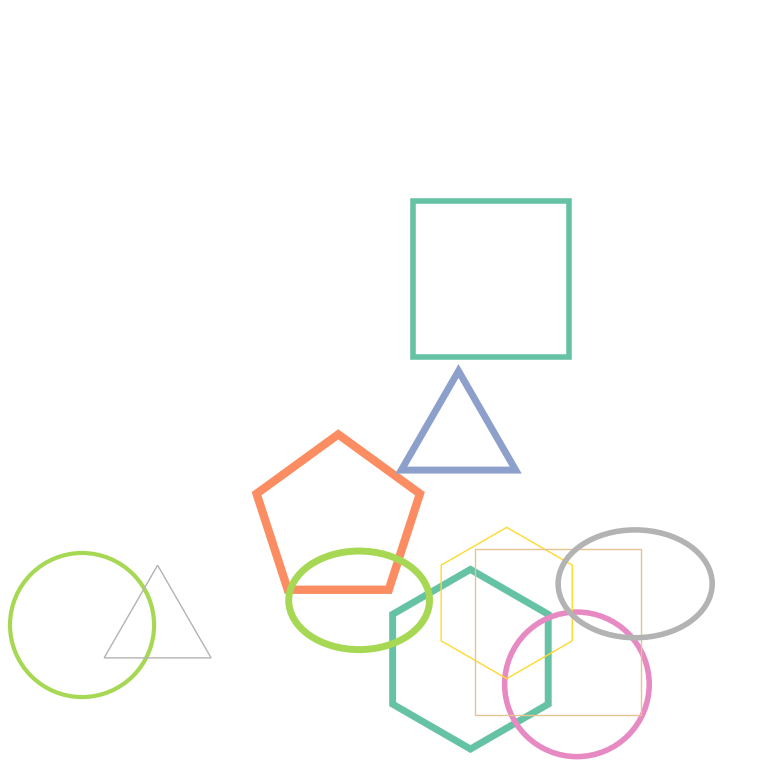[{"shape": "square", "thickness": 2, "radius": 0.51, "center": [0.638, 0.638]}, {"shape": "hexagon", "thickness": 2.5, "radius": 0.58, "center": [0.611, 0.144]}, {"shape": "pentagon", "thickness": 3, "radius": 0.56, "center": [0.439, 0.324]}, {"shape": "triangle", "thickness": 2.5, "radius": 0.43, "center": [0.595, 0.432]}, {"shape": "circle", "thickness": 2, "radius": 0.47, "center": [0.749, 0.111]}, {"shape": "circle", "thickness": 1.5, "radius": 0.47, "center": [0.107, 0.188]}, {"shape": "oval", "thickness": 2.5, "radius": 0.46, "center": [0.466, 0.22]}, {"shape": "hexagon", "thickness": 0.5, "radius": 0.49, "center": [0.658, 0.217]}, {"shape": "square", "thickness": 0.5, "radius": 0.54, "center": [0.724, 0.179]}, {"shape": "oval", "thickness": 2, "radius": 0.5, "center": [0.825, 0.242]}, {"shape": "triangle", "thickness": 0.5, "radius": 0.4, "center": [0.205, 0.186]}]